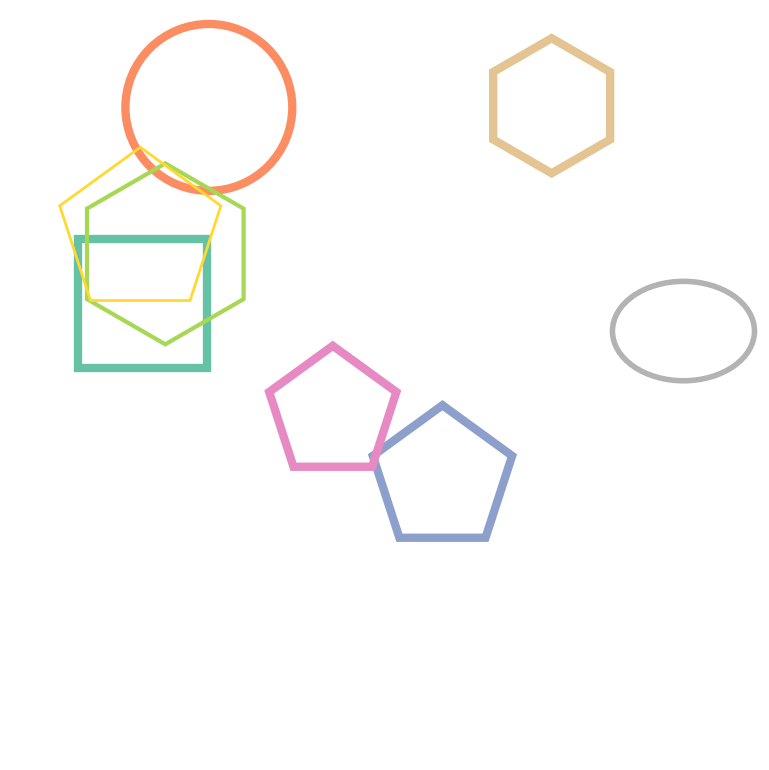[{"shape": "square", "thickness": 3, "radius": 0.42, "center": [0.185, 0.606]}, {"shape": "circle", "thickness": 3, "radius": 0.54, "center": [0.271, 0.861]}, {"shape": "pentagon", "thickness": 3, "radius": 0.48, "center": [0.575, 0.379]}, {"shape": "pentagon", "thickness": 3, "radius": 0.43, "center": [0.432, 0.464]}, {"shape": "hexagon", "thickness": 1.5, "radius": 0.59, "center": [0.215, 0.67]}, {"shape": "pentagon", "thickness": 1, "radius": 0.55, "center": [0.182, 0.699]}, {"shape": "hexagon", "thickness": 3, "radius": 0.44, "center": [0.716, 0.863]}, {"shape": "oval", "thickness": 2, "radius": 0.46, "center": [0.888, 0.57]}]